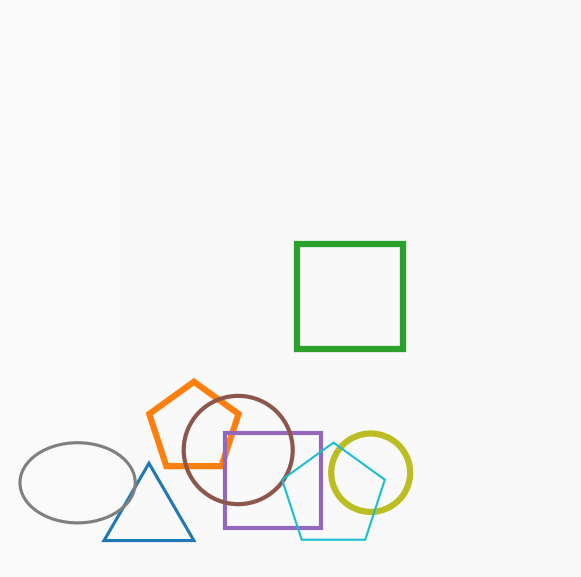[{"shape": "triangle", "thickness": 1.5, "radius": 0.45, "center": [0.256, 0.108]}, {"shape": "pentagon", "thickness": 3, "radius": 0.4, "center": [0.334, 0.257]}, {"shape": "square", "thickness": 3, "radius": 0.46, "center": [0.602, 0.485]}, {"shape": "square", "thickness": 2, "radius": 0.41, "center": [0.47, 0.167]}, {"shape": "circle", "thickness": 2, "radius": 0.47, "center": [0.41, 0.22]}, {"shape": "oval", "thickness": 1.5, "radius": 0.5, "center": [0.134, 0.163]}, {"shape": "circle", "thickness": 3, "radius": 0.34, "center": [0.638, 0.181]}, {"shape": "pentagon", "thickness": 1, "radius": 0.46, "center": [0.574, 0.14]}]